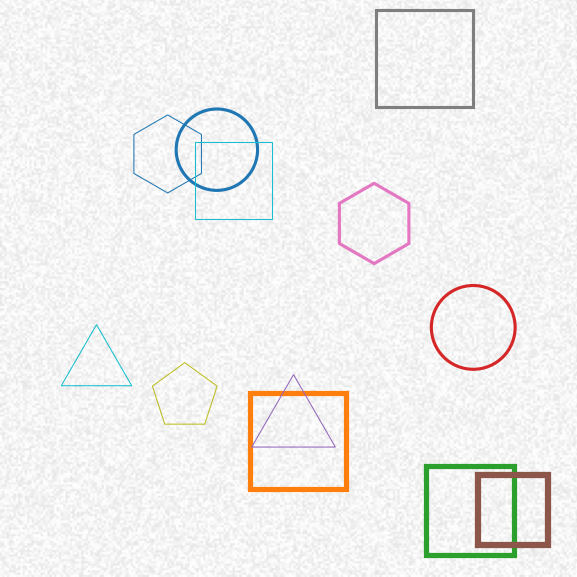[{"shape": "circle", "thickness": 1.5, "radius": 0.35, "center": [0.376, 0.74]}, {"shape": "hexagon", "thickness": 0.5, "radius": 0.34, "center": [0.29, 0.733]}, {"shape": "square", "thickness": 2.5, "radius": 0.42, "center": [0.516, 0.236]}, {"shape": "square", "thickness": 2.5, "radius": 0.38, "center": [0.814, 0.115]}, {"shape": "circle", "thickness": 1.5, "radius": 0.36, "center": [0.819, 0.432]}, {"shape": "triangle", "thickness": 0.5, "radius": 0.42, "center": [0.508, 0.267]}, {"shape": "square", "thickness": 3, "radius": 0.3, "center": [0.889, 0.117]}, {"shape": "hexagon", "thickness": 1.5, "radius": 0.35, "center": [0.648, 0.612]}, {"shape": "square", "thickness": 1.5, "radius": 0.42, "center": [0.735, 0.898]}, {"shape": "pentagon", "thickness": 0.5, "radius": 0.29, "center": [0.32, 0.312]}, {"shape": "triangle", "thickness": 0.5, "radius": 0.35, "center": [0.167, 0.366]}, {"shape": "square", "thickness": 0.5, "radius": 0.33, "center": [0.405, 0.686]}]